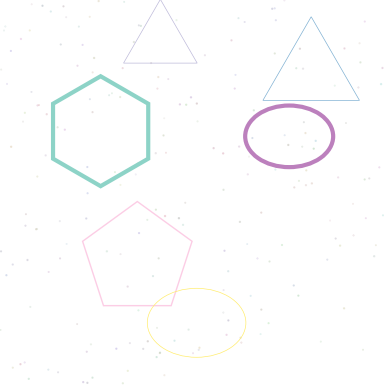[{"shape": "hexagon", "thickness": 3, "radius": 0.71, "center": [0.261, 0.659]}, {"shape": "triangle", "thickness": 0.5, "radius": 0.55, "center": [0.417, 0.891]}, {"shape": "triangle", "thickness": 0.5, "radius": 0.72, "center": [0.808, 0.812]}, {"shape": "pentagon", "thickness": 1, "radius": 0.75, "center": [0.357, 0.327]}, {"shape": "oval", "thickness": 3, "radius": 0.57, "center": [0.751, 0.646]}, {"shape": "oval", "thickness": 0.5, "radius": 0.64, "center": [0.511, 0.162]}]